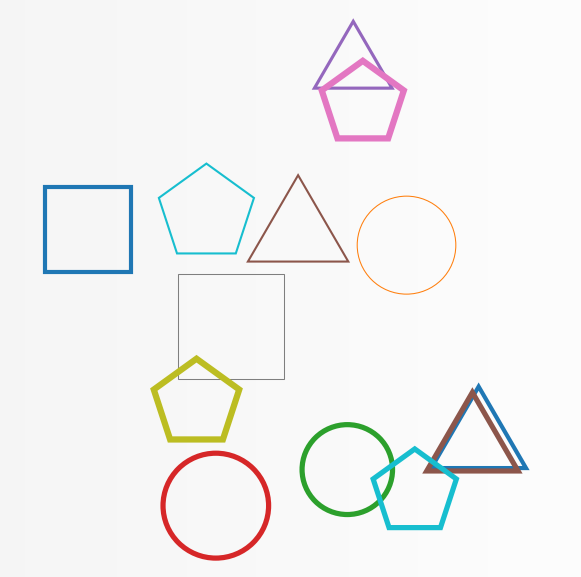[{"shape": "square", "thickness": 2, "radius": 0.37, "center": [0.151, 0.601]}, {"shape": "triangle", "thickness": 2, "radius": 0.47, "center": [0.823, 0.236]}, {"shape": "circle", "thickness": 0.5, "radius": 0.42, "center": [0.699, 0.575]}, {"shape": "circle", "thickness": 2.5, "radius": 0.39, "center": [0.598, 0.186]}, {"shape": "circle", "thickness": 2.5, "radius": 0.45, "center": [0.371, 0.124]}, {"shape": "triangle", "thickness": 1.5, "radius": 0.39, "center": [0.608, 0.885]}, {"shape": "triangle", "thickness": 1, "radius": 0.5, "center": [0.513, 0.596]}, {"shape": "triangle", "thickness": 2.5, "radius": 0.45, "center": [0.813, 0.229]}, {"shape": "pentagon", "thickness": 3, "radius": 0.37, "center": [0.624, 0.82]}, {"shape": "square", "thickness": 0.5, "radius": 0.46, "center": [0.398, 0.434]}, {"shape": "pentagon", "thickness": 3, "radius": 0.39, "center": [0.338, 0.301]}, {"shape": "pentagon", "thickness": 1, "radius": 0.43, "center": [0.355, 0.63]}, {"shape": "pentagon", "thickness": 2.5, "radius": 0.38, "center": [0.714, 0.146]}]